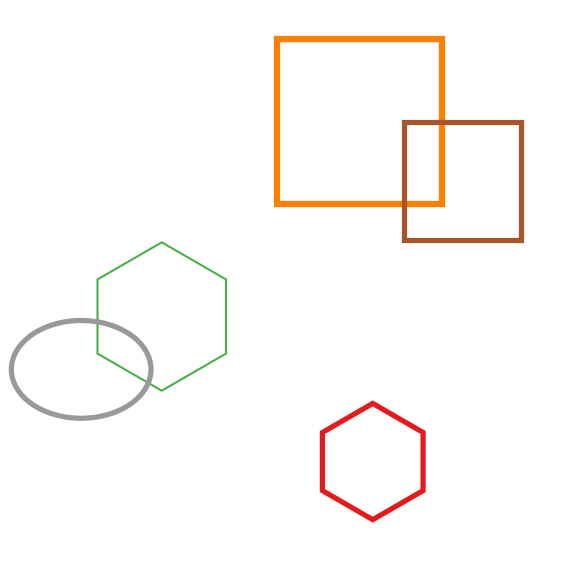[{"shape": "hexagon", "thickness": 2.5, "radius": 0.5, "center": [0.645, 0.2]}, {"shape": "hexagon", "thickness": 1, "radius": 0.64, "center": [0.28, 0.451]}, {"shape": "square", "thickness": 3, "radius": 0.71, "center": [0.622, 0.789]}, {"shape": "square", "thickness": 2.5, "radius": 0.51, "center": [0.801, 0.686]}, {"shape": "oval", "thickness": 2.5, "radius": 0.6, "center": [0.141, 0.36]}]